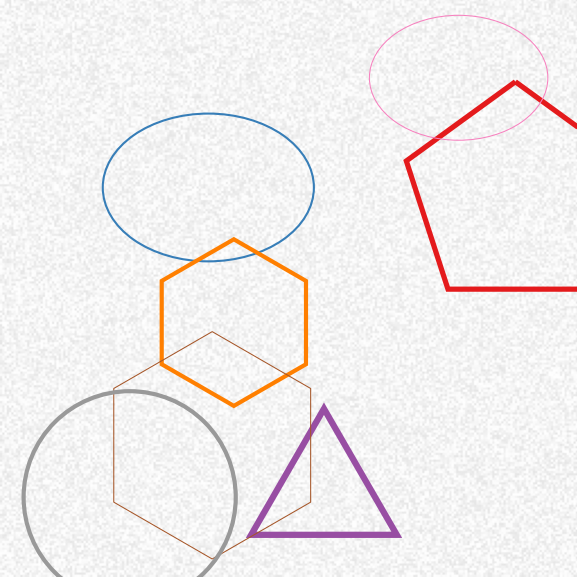[{"shape": "pentagon", "thickness": 2.5, "radius": 0.99, "center": [0.892, 0.659]}, {"shape": "oval", "thickness": 1, "radius": 0.91, "center": [0.361, 0.675]}, {"shape": "triangle", "thickness": 3, "radius": 0.73, "center": [0.561, 0.146]}, {"shape": "hexagon", "thickness": 2, "radius": 0.72, "center": [0.405, 0.441]}, {"shape": "hexagon", "thickness": 0.5, "radius": 0.98, "center": [0.367, 0.228]}, {"shape": "oval", "thickness": 0.5, "radius": 0.77, "center": [0.794, 0.864]}, {"shape": "circle", "thickness": 2, "radius": 0.92, "center": [0.225, 0.138]}]